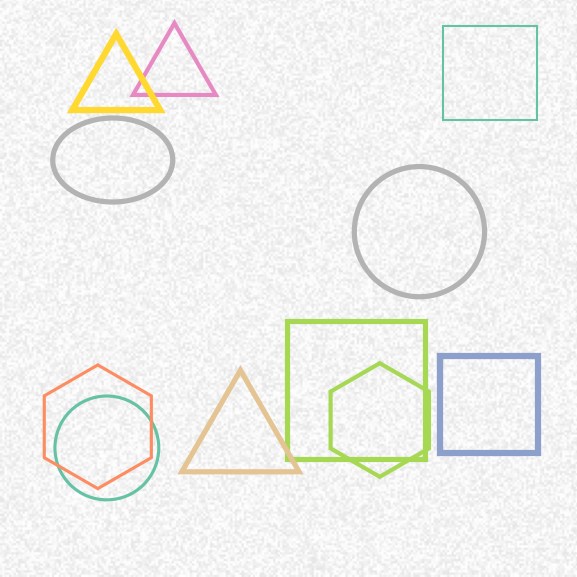[{"shape": "circle", "thickness": 1.5, "radius": 0.45, "center": [0.185, 0.224]}, {"shape": "square", "thickness": 1, "radius": 0.41, "center": [0.849, 0.873]}, {"shape": "hexagon", "thickness": 1.5, "radius": 0.54, "center": [0.169, 0.26]}, {"shape": "square", "thickness": 3, "radius": 0.42, "center": [0.847, 0.299]}, {"shape": "triangle", "thickness": 2, "radius": 0.41, "center": [0.302, 0.876]}, {"shape": "hexagon", "thickness": 2, "radius": 0.49, "center": [0.658, 0.272]}, {"shape": "square", "thickness": 2.5, "radius": 0.59, "center": [0.616, 0.324]}, {"shape": "triangle", "thickness": 3, "radius": 0.44, "center": [0.201, 0.853]}, {"shape": "triangle", "thickness": 2.5, "radius": 0.59, "center": [0.416, 0.241]}, {"shape": "oval", "thickness": 2.5, "radius": 0.52, "center": [0.195, 0.722]}, {"shape": "circle", "thickness": 2.5, "radius": 0.56, "center": [0.726, 0.598]}]